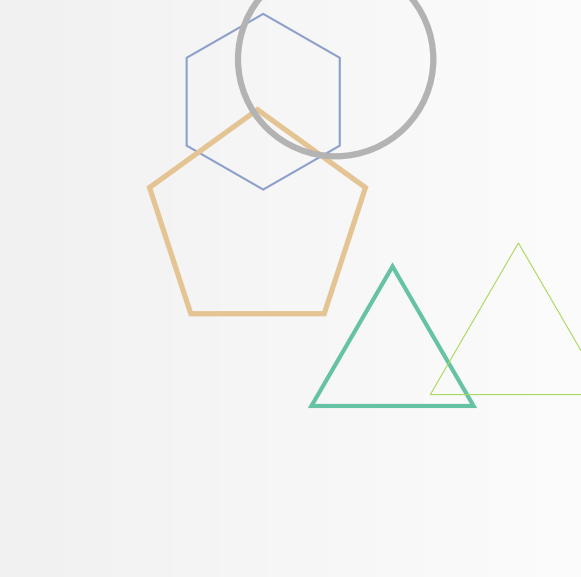[{"shape": "triangle", "thickness": 2, "radius": 0.81, "center": [0.675, 0.377]}, {"shape": "hexagon", "thickness": 1, "radius": 0.76, "center": [0.453, 0.823]}, {"shape": "triangle", "thickness": 0.5, "radius": 0.88, "center": [0.892, 0.403]}, {"shape": "pentagon", "thickness": 2.5, "radius": 0.98, "center": [0.443, 0.614]}, {"shape": "circle", "thickness": 3, "radius": 0.84, "center": [0.577, 0.897]}]